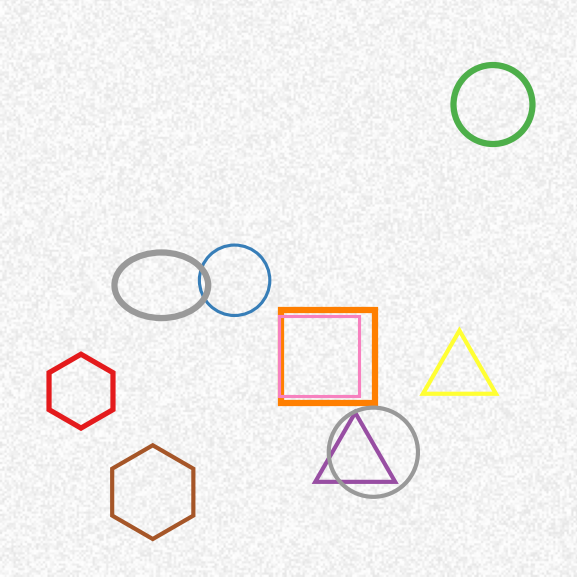[{"shape": "hexagon", "thickness": 2.5, "radius": 0.32, "center": [0.14, 0.322]}, {"shape": "circle", "thickness": 1.5, "radius": 0.3, "center": [0.406, 0.514]}, {"shape": "circle", "thickness": 3, "radius": 0.34, "center": [0.854, 0.818]}, {"shape": "triangle", "thickness": 2, "radius": 0.4, "center": [0.615, 0.205]}, {"shape": "square", "thickness": 3, "radius": 0.41, "center": [0.568, 0.382]}, {"shape": "triangle", "thickness": 2, "radius": 0.37, "center": [0.796, 0.354]}, {"shape": "hexagon", "thickness": 2, "radius": 0.41, "center": [0.265, 0.147]}, {"shape": "square", "thickness": 1.5, "radius": 0.35, "center": [0.553, 0.383]}, {"shape": "circle", "thickness": 2, "radius": 0.39, "center": [0.647, 0.216]}, {"shape": "oval", "thickness": 3, "radius": 0.41, "center": [0.279, 0.505]}]